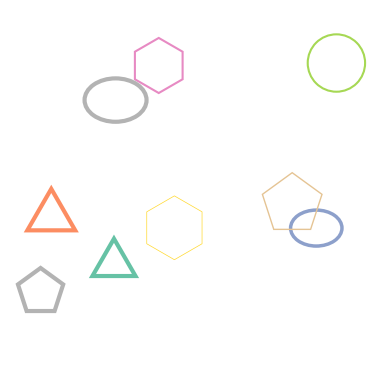[{"shape": "triangle", "thickness": 3, "radius": 0.32, "center": [0.296, 0.315]}, {"shape": "triangle", "thickness": 3, "radius": 0.36, "center": [0.133, 0.438]}, {"shape": "oval", "thickness": 2.5, "radius": 0.33, "center": [0.822, 0.408]}, {"shape": "hexagon", "thickness": 1.5, "radius": 0.36, "center": [0.412, 0.83]}, {"shape": "circle", "thickness": 1.5, "radius": 0.37, "center": [0.874, 0.836]}, {"shape": "hexagon", "thickness": 0.5, "radius": 0.41, "center": [0.453, 0.408]}, {"shape": "pentagon", "thickness": 1, "radius": 0.41, "center": [0.759, 0.47]}, {"shape": "oval", "thickness": 3, "radius": 0.4, "center": [0.3, 0.74]}, {"shape": "pentagon", "thickness": 3, "radius": 0.31, "center": [0.105, 0.242]}]